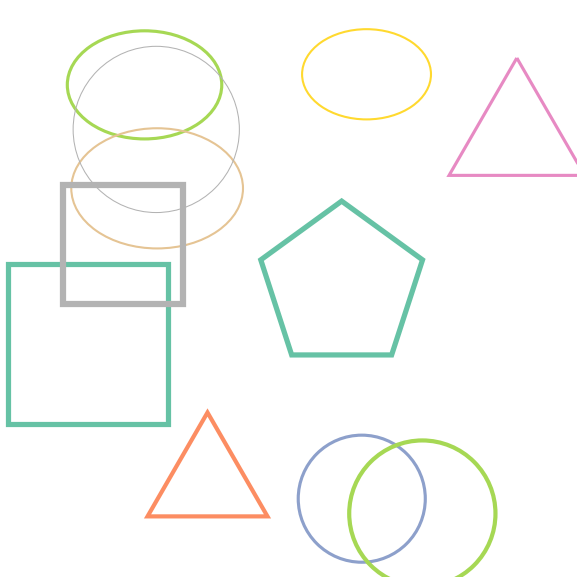[{"shape": "pentagon", "thickness": 2.5, "radius": 0.74, "center": [0.592, 0.504]}, {"shape": "square", "thickness": 2.5, "radius": 0.69, "center": [0.152, 0.403]}, {"shape": "triangle", "thickness": 2, "radius": 0.6, "center": [0.359, 0.165]}, {"shape": "circle", "thickness": 1.5, "radius": 0.55, "center": [0.626, 0.136]}, {"shape": "triangle", "thickness": 1.5, "radius": 0.68, "center": [0.895, 0.763]}, {"shape": "circle", "thickness": 2, "radius": 0.63, "center": [0.731, 0.11]}, {"shape": "oval", "thickness": 1.5, "radius": 0.67, "center": [0.25, 0.852]}, {"shape": "oval", "thickness": 1, "radius": 0.56, "center": [0.635, 0.87]}, {"shape": "oval", "thickness": 1, "radius": 0.74, "center": [0.272, 0.673]}, {"shape": "circle", "thickness": 0.5, "radius": 0.72, "center": [0.271, 0.775]}, {"shape": "square", "thickness": 3, "radius": 0.52, "center": [0.213, 0.575]}]